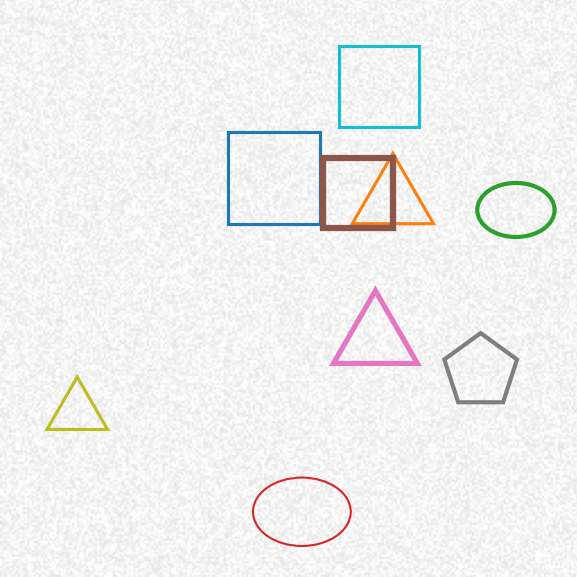[{"shape": "square", "thickness": 1.5, "radius": 0.4, "center": [0.475, 0.691]}, {"shape": "triangle", "thickness": 1.5, "radius": 0.41, "center": [0.68, 0.652]}, {"shape": "oval", "thickness": 2, "radius": 0.33, "center": [0.893, 0.636]}, {"shape": "oval", "thickness": 1, "radius": 0.42, "center": [0.523, 0.113]}, {"shape": "square", "thickness": 3, "radius": 0.3, "center": [0.62, 0.666]}, {"shape": "triangle", "thickness": 2.5, "radius": 0.42, "center": [0.65, 0.412]}, {"shape": "pentagon", "thickness": 2, "radius": 0.33, "center": [0.832, 0.356]}, {"shape": "triangle", "thickness": 1.5, "radius": 0.3, "center": [0.134, 0.286]}, {"shape": "square", "thickness": 1.5, "radius": 0.35, "center": [0.656, 0.849]}]